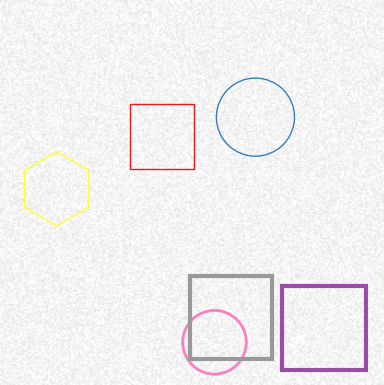[{"shape": "square", "thickness": 1, "radius": 0.42, "center": [0.421, 0.645]}, {"shape": "circle", "thickness": 1, "radius": 0.51, "center": [0.663, 0.696]}, {"shape": "square", "thickness": 3, "radius": 0.54, "center": [0.843, 0.149]}, {"shape": "hexagon", "thickness": 1, "radius": 0.48, "center": [0.147, 0.509]}, {"shape": "circle", "thickness": 2, "radius": 0.41, "center": [0.557, 0.111]}, {"shape": "square", "thickness": 3, "radius": 0.53, "center": [0.601, 0.175]}]